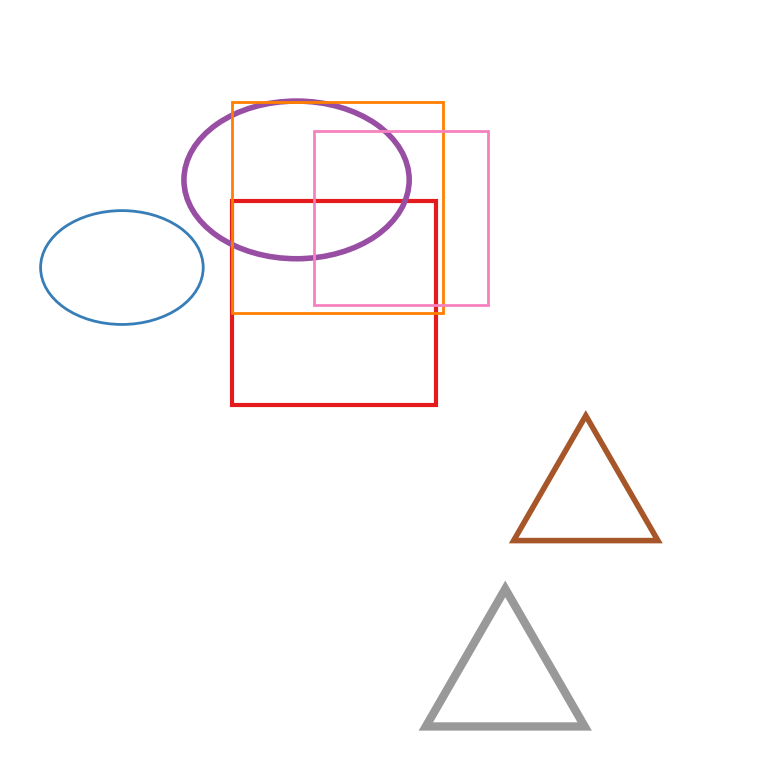[{"shape": "square", "thickness": 1.5, "radius": 0.66, "center": [0.434, 0.607]}, {"shape": "oval", "thickness": 1, "radius": 0.53, "center": [0.158, 0.653]}, {"shape": "oval", "thickness": 2, "radius": 0.73, "center": [0.385, 0.766]}, {"shape": "square", "thickness": 1, "radius": 0.68, "center": [0.438, 0.73]}, {"shape": "triangle", "thickness": 2, "radius": 0.54, "center": [0.761, 0.352]}, {"shape": "square", "thickness": 1, "radius": 0.56, "center": [0.521, 0.717]}, {"shape": "triangle", "thickness": 3, "radius": 0.6, "center": [0.656, 0.116]}]